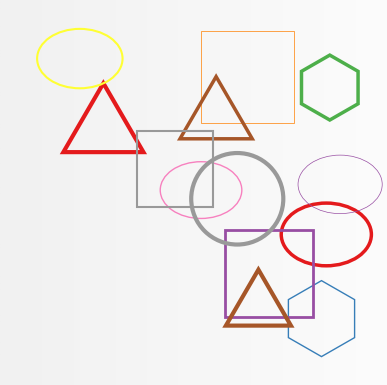[{"shape": "oval", "thickness": 2.5, "radius": 0.58, "center": [0.842, 0.391]}, {"shape": "triangle", "thickness": 3, "radius": 0.6, "center": [0.267, 0.664]}, {"shape": "hexagon", "thickness": 1, "radius": 0.49, "center": [0.83, 0.172]}, {"shape": "hexagon", "thickness": 2.5, "radius": 0.42, "center": [0.851, 0.773]}, {"shape": "oval", "thickness": 0.5, "radius": 0.54, "center": [0.878, 0.521]}, {"shape": "square", "thickness": 2, "radius": 0.57, "center": [0.695, 0.29]}, {"shape": "square", "thickness": 0.5, "radius": 0.6, "center": [0.639, 0.8]}, {"shape": "oval", "thickness": 1.5, "radius": 0.55, "center": [0.206, 0.848]}, {"shape": "triangle", "thickness": 3, "radius": 0.48, "center": [0.667, 0.203]}, {"shape": "triangle", "thickness": 2.5, "radius": 0.54, "center": [0.558, 0.693]}, {"shape": "oval", "thickness": 1, "radius": 0.53, "center": [0.519, 0.506]}, {"shape": "square", "thickness": 1.5, "radius": 0.49, "center": [0.452, 0.561]}, {"shape": "circle", "thickness": 3, "radius": 0.59, "center": [0.612, 0.484]}]